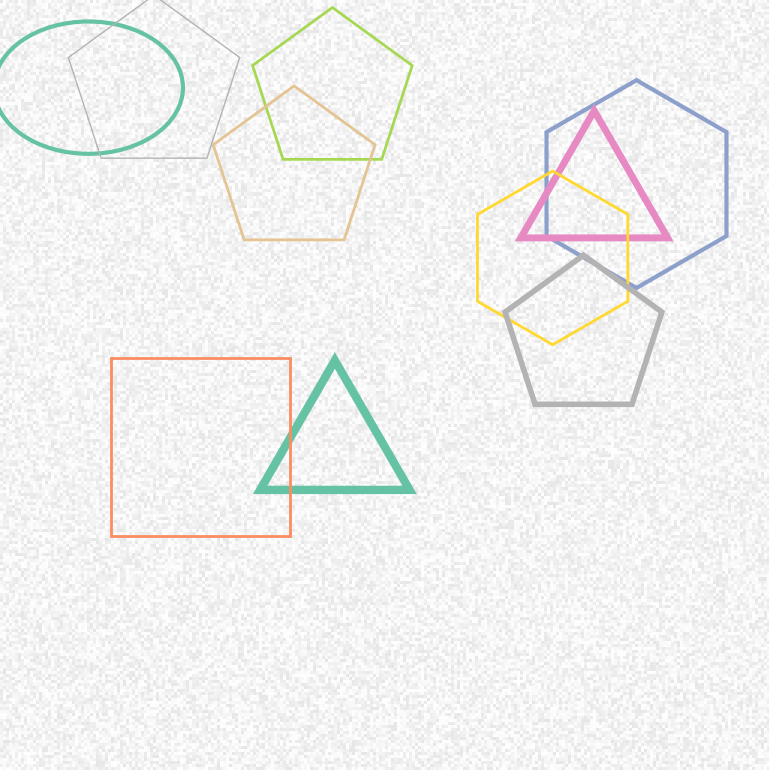[{"shape": "oval", "thickness": 1.5, "radius": 0.61, "center": [0.115, 0.886]}, {"shape": "triangle", "thickness": 3, "radius": 0.56, "center": [0.435, 0.42]}, {"shape": "square", "thickness": 1, "radius": 0.58, "center": [0.261, 0.419]}, {"shape": "hexagon", "thickness": 1.5, "radius": 0.67, "center": [0.827, 0.761]}, {"shape": "triangle", "thickness": 2.5, "radius": 0.55, "center": [0.772, 0.746]}, {"shape": "pentagon", "thickness": 1, "radius": 0.55, "center": [0.432, 0.881]}, {"shape": "hexagon", "thickness": 1, "radius": 0.56, "center": [0.718, 0.665]}, {"shape": "pentagon", "thickness": 1, "radius": 0.55, "center": [0.382, 0.778]}, {"shape": "pentagon", "thickness": 2, "radius": 0.54, "center": [0.758, 0.562]}, {"shape": "pentagon", "thickness": 0.5, "radius": 0.58, "center": [0.2, 0.889]}]